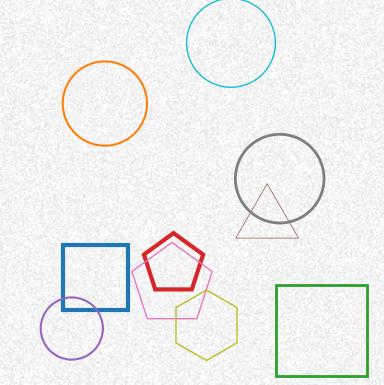[{"shape": "square", "thickness": 3, "radius": 0.42, "center": [0.249, 0.28]}, {"shape": "circle", "thickness": 1.5, "radius": 0.55, "center": [0.272, 0.731]}, {"shape": "square", "thickness": 2, "radius": 0.59, "center": [0.835, 0.141]}, {"shape": "pentagon", "thickness": 3, "radius": 0.4, "center": [0.451, 0.314]}, {"shape": "circle", "thickness": 1.5, "radius": 0.4, "center": [0.187, 0.147]}, {"shape": "triangle", "thickness": 0.5, "radius": 0.47, "center": [0.694, 0.429]}, {"shape": "pentagon", "thickness": 1, "radius": 0.55, "center": [0.447, 0.261]}, {"shape": "circle", "thickness": 2, "radius": 0.58, "center": [0.726, 0.536]}, {"shape": "hexagon", "thickness": 1, "radius": 0.46, "center": [0.536, 0.155]}, {"shape": "circle", "thickness": 1, "radius": 0.58, "center": [0.6, 0.889]}]